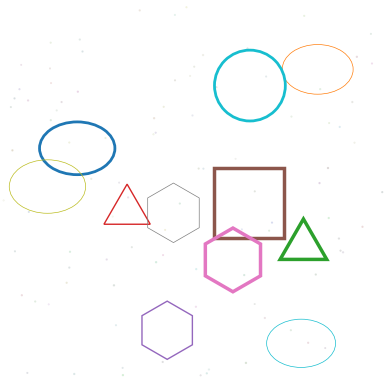[{"shape": "oval", "thickness": 2, "radius": 0.49, "center": [0.201, 0.615]}, {"shape": "oval", "thickness": 0.5, "radius": 0.46, "center": [0.825, 0.82]}, {"shape": "triangle", "thickness": 2.5, "radius": 0.35, "center": [0.788, 0.361]}, {"shape": "triangle", "thickness": 1, "radius": 0.35, "center": [0.33, 0.452]}, {"shape": "hexagon", "thickness": 1, "radius": 0.38, "center": [0.434, 0.142]}, {"shape": "square", "thickness": 2.5, "radius": 0.45, "center": [0.647, 0.473]}, {"shape": "hexagon", "thickness": 2.5, "radius": 0.41, "center": [0.605, 0.325]}, {"shape": "hexagon", "thickness": 0.5, "radius": 0.39, "center": [0.451, 0.447]}, {"shape": "oval", "thickness": 0.5, "radius": 0.5, "center": [0.123, 0.515]}, {"shape": "circle", "thickness": 2, "radius": 0.46, "center": [0.649, 0.778]}, {"shape": "oval", "thickness": 0.5, "radius": 0.45, "center": [0.782, 0.108]}]